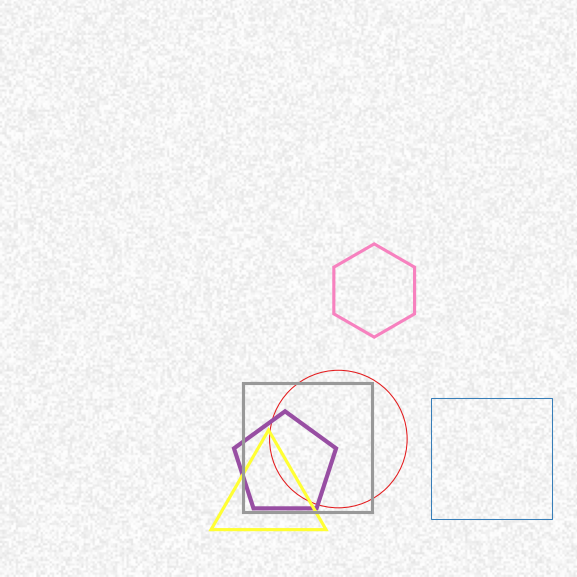[{"shape": "circle", "thickness": 0.5, "radius": 0.6, "center": [0.586, 0.239]}, {"shape": "square", "thickness": 0.5, "radius": 0.52, "center": [0.85, 0.205]}, {"shape": "pentagon", "thickness": 2, "radius": 0.46, "center": [0.494, 0.194]}, {"shape": "triangle", "thickness": 1.5, "radius": 0.57, "center": [0.465, 0.139]}, {"shape": "hexagon", "thickness": 1.5, "radius": 0.4, "center": [0.648, 0.496]}, {"shape": "square", "thickness": 1.5, "radius": 0.56, "center": [0.533, 0.224]}]